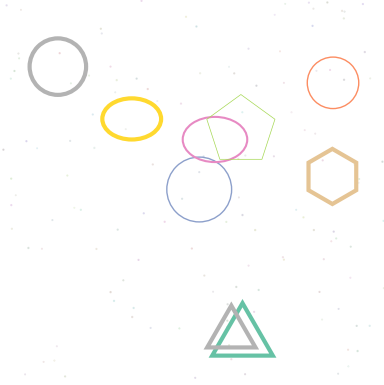[{"shape": "triangle", "thickness": 3, "radius": 0.45, "center": [0.63, 0.122]}, {"shape": "circle", "thickness": 1, "radius": 0.33, "center": [0.865, 0.785]}, {"shape": "circle", "thickness": 1, "radius": 0.42, "center": [0.517, 0.508]}, {"shape": "oval", "thickness": 1.5, "radius": 0.42, "center": [0.558, 0.638]}, {"shape": "pentagon", "thickness": 0.5, "radius": 0.47, "center": [0.626, 0.661]}, {"shape": "oval", "thickness": 3, "radius": 0.38, "center": [0.342, 0.691]}, {"shape": "hexagon", "thickness": 3, "radius": 0.36, "center": [0.863, 0.542]}, {"shape": "circle", "thickness": 3, "radius": 0.37, "center": [0.15, 0.827]}, {"shape": "triangle", "thickness": 3, "radius": 0.36, "center": [0.601, 0.134]}]